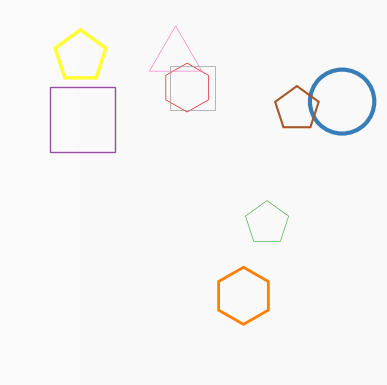[{"shape": "hexagon", "thickness": 0.5, "radius": 0.32, "center": [0.483, 0.773]}, {"shape": "circle", "thickness": 3, "radius": 0.42, "center": [0.883, 0.736]}, {"shape": "pentagon", "thickness": 0.5, "radius": 0.29, "center": [0.689, 0.42]}, {"shape": "square", "thickness": 1, "radius": 0.42, "center": [0.213, 0.688]}, {"shape": "hexagon", "thickness": 2, "radius": 0.37, "center": [0.628, 0.232]}, {"shape": "pentagon", "thickness": 2.5, "radius": 0.34, "center": [0.208, 0.854]}, {"shape": "pentagon", "thickness": 1.5, "radius": 0.3, "center": [0.766, 0.717]}, {"shape": "triangle", "thickness": 0.5, "radius": 0.39, "center": [0.453, 0.854]}, {"shape": "square", "thickness": 0.5, "radius": 0.29, "center": [0.497, 0.772]}]